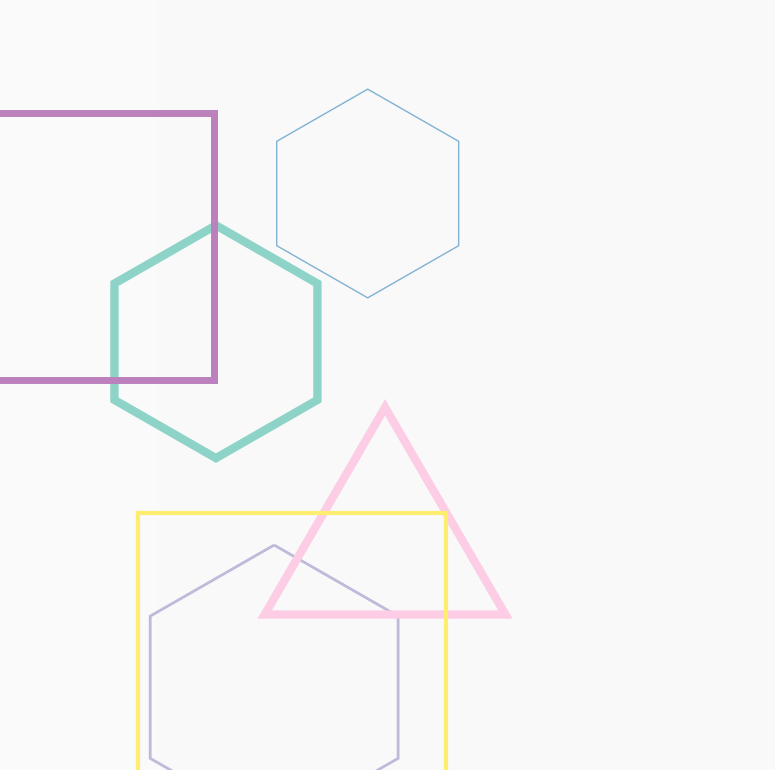[{"shape": "hexagon", "thickness": 3, "radius": 0.76, "center": [0.279, 0.556]}, {"shape": "hexagon", "thickness": 1, "radius": 0.92, "center": [0.354, 0.107]}, {"shape": "hexagon", "thickness": 0.5, "radius": 0.68, "center": [0.474, 0.749]}, {"shape": "triangle", "thickness": 3, "radius": 0.9, "center": [0.497, 0.292]}, {"shape": "square", "thickness": 2.5, "radius": 0.86, "center": [0.103, 0.68]}, {"shape": "square", "thickness": 1.5, "radius": 0.99, "center": [0.377, 0.135]}]